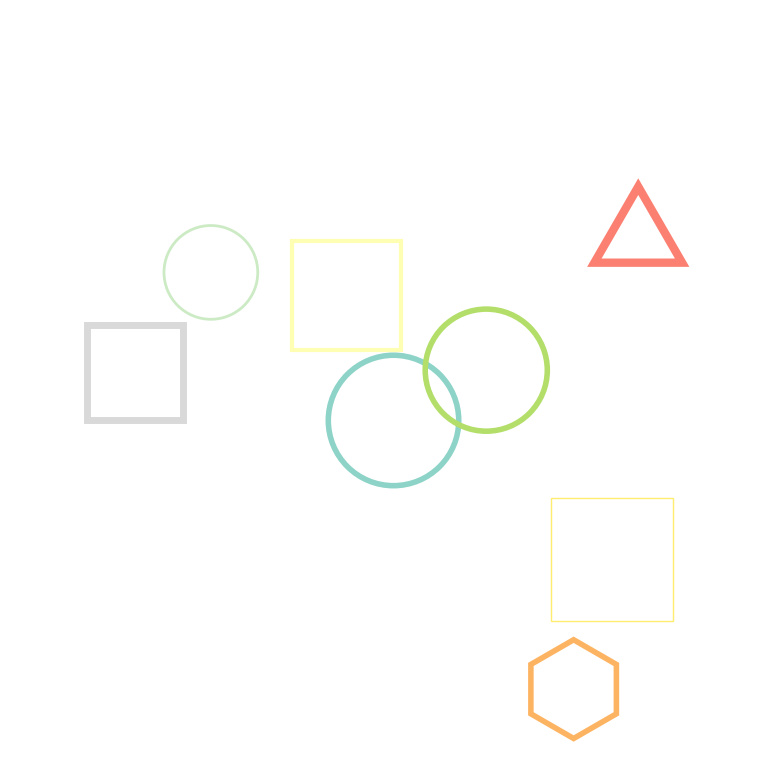[{"shape": "circle", "thickness": 2, "radius": 0.42, "center": [0.511, 0.454]}, {"shape": "square", "thickness": 1.5, "radius": 0.35, "center": [0.45, 0.616]}, {"shape": "triangle", "thickness": 3, "radius": 0.33, "center": [0.829, 0.692]}, {"shape": "hexagon", "thickness": 2, "radius": 0.32, "center": [0.745, 0.105]}, {"shape": "circle", "thickness": 2, "radius": 0.4, "center": [0.632, 0.519]}, {"shape": "square", "thickness": 2.5, "radius": 0.31, "center": [0.175, 0.516]}, {"shape": "circle", "thickness": 1, "radius": 0.3, "center": [0.274, 0.646]}, {"shape": "square", "thickness": 0.5, "radius": 0.4, "center": [0.795, 0.273]}]